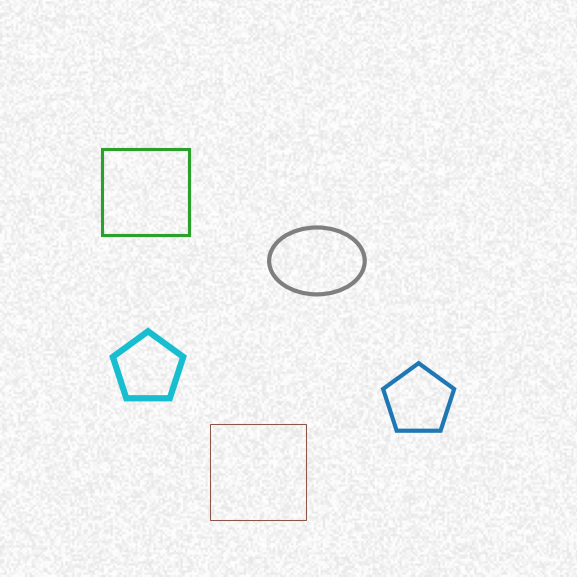[{"shape": "pentagon", "thickness": 2, "radius": 0.32, "center": [0.725, 0.306]}, {"shape": "square", "thickness": 1.5, "radius": 0.37, "center": [0.252, 0.667]}, {"shape": "square", "thickness": 0.5, "radius": 0.42, "center": [0.447, 0.181]}, {"shape": "oval", "thickness": 2, "radius": 0.41, "center": [0.549, 0.547]}, {"shape": "pentagon", "thickness": 3, "radius": 0.32, "center": [0.256, 0.361]}]